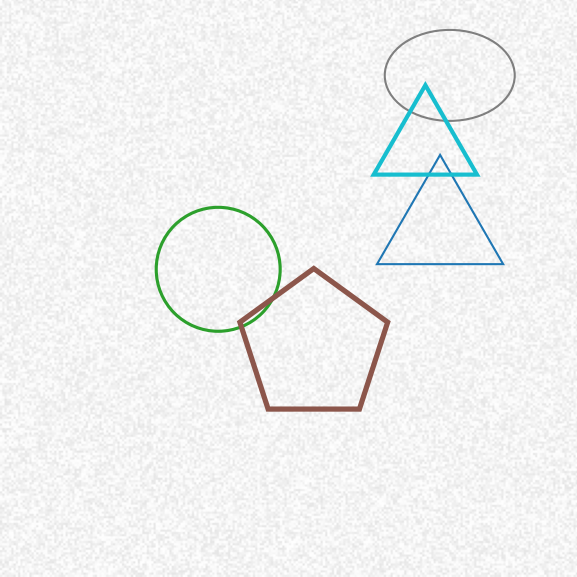[{"shape": "triangle", "thickness": 1, "radius": 0.63, "center": [0.762, 0.605]}, {"shape": "circle", "thickness": 1.5, "radius": 0.54, "center": [0.378, 0.533]}, {"shape": "pentagon", "thickness": 2.5, "radius": 0.67, "center": [0.543, 0.4]}, {"shape": "oval", "thickness": 1, "radius": 0.56, "center": [0.779, 0.869]}, {"shape": "triangle", "thickness": 2, "radius": 0.52, "center": [0.737, 0.748]}]